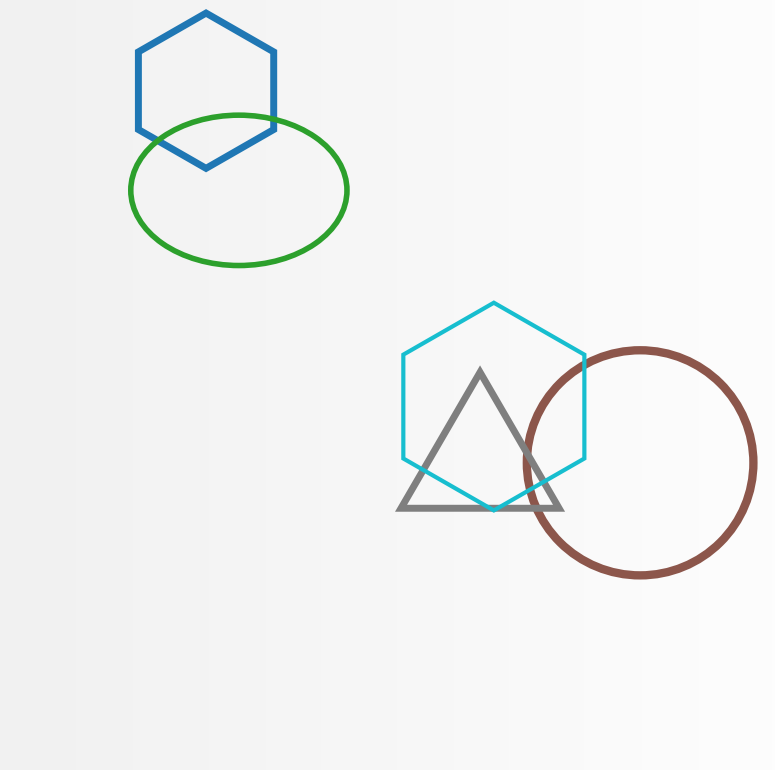[{"shape": "hexagon", "thickness": 2.5, "radius": 0.5, "center": [0.266, 0.882]}, {"shape": "oval", "thickness": 2, "radius": 0.7, "center": [0.308, 0.753]}, {"shape": "circle", "thickness": 3, "radius": 0.73, "center": [0.826, 0.399]}, {"shape": "triangle", "thickness": 2.5, "radius": 0.59, "center": [0.619, 0.399]}, {"shape": "hexagon", "thickness": 1.5, "radius": 0.67, "center": [0.637, 0.472]}]